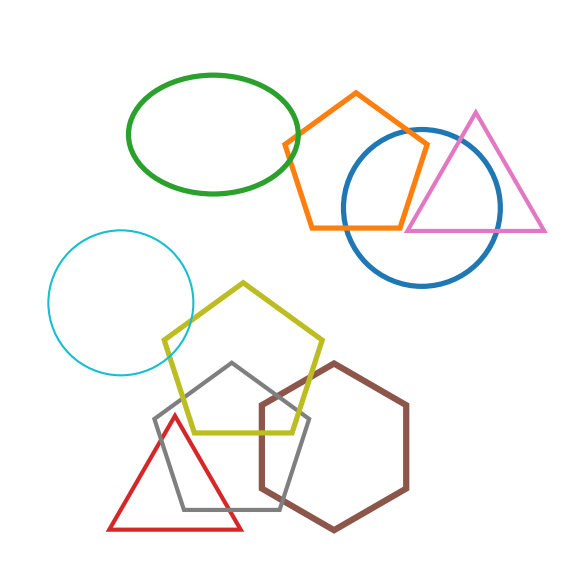[{"shape": "circle", "thickness": 2.5, "radius": 0.68, "center": [0.731, 0.639]}, {"shape": "pentagon", "thickness": 2.5, "radius": 0.65, "center": [0.617, 0.709]}, {"shape": "oval", "thickness": 2.5, "radius": 0.73, "center": [0.369, 0.766]}, {"shape": "triangle", "thickness": 2, "radius": 0.66, "center": [0.303, 0.148]}, {"shape": "hexagon", "thickness": 3, "radius": 0.72, "center": [0.578, 0.225]}, {"shape": "triangle", "thickness": 2, "radius": 0.68, "center": [0.824, 0.668]}, {"shape": "pentagon", "thickness": 2, "radius": 0.7, "center": [0.401, 0.23]}, {"shape": "pentagon", "thickness": 2.5, "radius": 0.72, "center": [0.421, 0.366]}, {"shape": "circle", "thickness": 1, "radius": 0.63, "center": [0.209, 0.475]}]